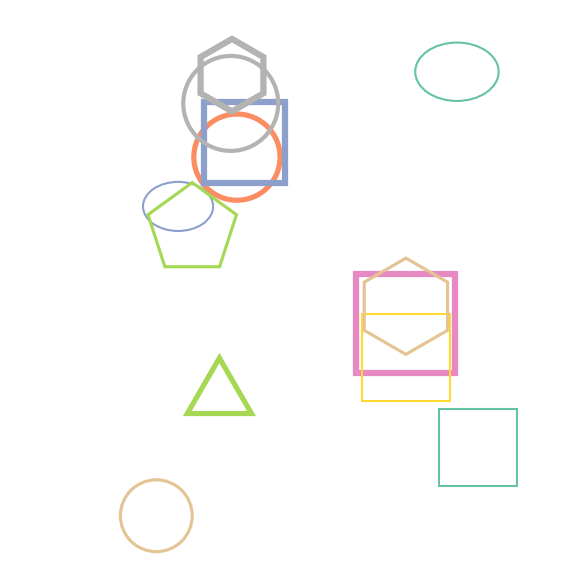[{"shape": "square", "thickness": 1, "radius": 0.33, "center": [0.828, 0.225]}, {"shape": "oval", "thickness": 1, "radius": 0.36, "center": [0.791, 0.875]}, {"shape": "circle", "thickness": 2.5, "radius": 0.37, "center": [0.41, 0.727]}, {"shape": "square", "thickness": 3, "radius": 0.35, "center": [0.423, 0.753]}, {"shape": "oval", "thickness": 1, "radius": 0.3, "center": [0.308, 0.642]}, {"shape": "square", "thickness": 3, "radius": 0.43, "center": [0.703, 0.439]}, {"shape": "triangle", "thickness": 2.5, "radius": 0.32, "center": [0.38, 0.315]}, {"shape": "pentagon", "thickness": 1.5, "radius": 0.4, "center": [0.333, 0.602]}, {"shape": "square", "thickness": 1, "radius": 0.38, "center": [0.703, 0.38]}, {"shape": "circle", "thickness": 1.5, "radius": 0.31, "center": [0.271, 0.106]}, {"shape": "hexagon", "thickness": 1.5, "radius": 0.42, "center": [0.703, 0.469]}, {"shape": "circle", "thickness": 2, "radius": 0.41, "center": [0.4, 0.82]}, {"shape": "hexagon", "thickness": 3, "radius": 0.31, "center": [0.402, 0.869]}]